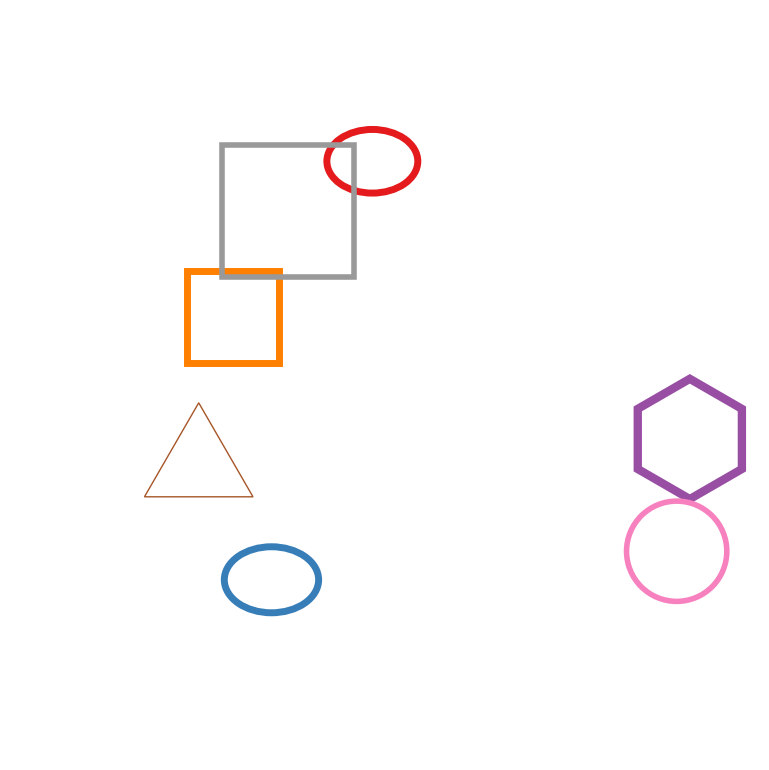[{"shape": "oval", "thickness": 2.5, "radius": 0.3, "center": [0.484, 0.791]}, {"shape": "oval", "thickness": 2.5, "radius": 0.31, "center": [0.353, 0.247]}, {"shape": "hexagon", "thickness": 3, "radius": 0.39, "center": [0.896, 0.43]}, {"shape": "square", "thickness": 2.5, "radius": 0.3, "center": [0.302, 0.588]}, {"shape": "triangle", "thickness": 0.5, "radius": 0.41, "center": [0.258, 0.395]}, {"shape": "circle", "thickness": 2, "radius": 0.33, "center": [0.879, 0.284]}, {"shape": "square", "thickness": 2, "radius": 0.43, "center": [0.374, 0.726]}]